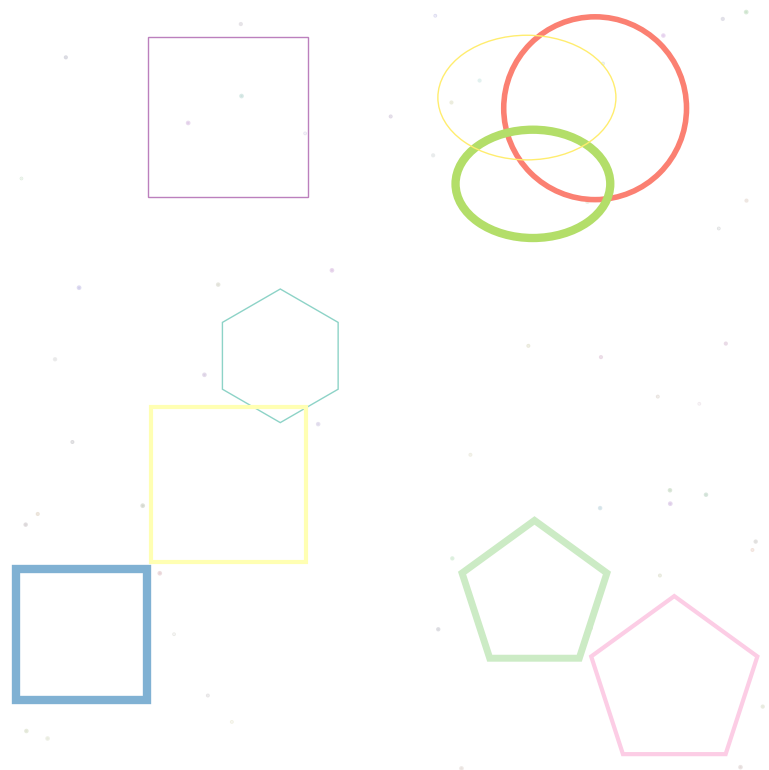[{"shape": "hexagon", "thickness": 0.5, "radius": 0.43, "center": [0.364, 0.538]}, {"shape": "square", "thickness": 1.5, "radius": 0.5, "center": [0.297, 0.371]}, {"shape": "circle", "thickness": 2, "radius": 0.59, "center": [0.773, 0.859]}, {"shape": "square", "thickness": 3, "radius": 0.43, "center": [0.106, 0.176]}, {"shape": "oval", "thickness": 3, "radius": 0.5, "center": [0.692, 0.761]}, {"shape": "pentagon", "thickness": 1.5, "radius": 0.57, "center": [0.876, 0.112]}, {"shape": "square", "thickness": 0.5, "radius": 0.52, "center": [0.296, 0.848]}, {"shape": "pentagon", "thickness": 2.5, "radius": 0.49, "center": [0.694, 0.225]}, {"shape": "oval", "thickness": 0.5, "radius": 0.58, "center": [0.684, 0.873]}]